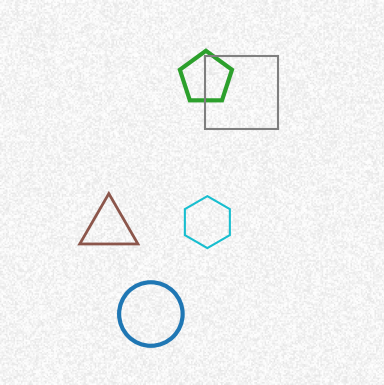[{"shape": "circle", "thickness": 3, "radius": 0.41, "center": [0.392, 0.184]}, {"shape": "pentagon", "thickness": 3, "radius": 0.36, "center": [0.535, 0.797]}, {"shape": "triangle", "thickness": 2, "radius": 0.44, "center": [0.283, 0.41]}, {"shape": "square", "thickness": 1.5, "radius": 0.47, "center": [0.628, 0.76]}, {"shape": "hexagon", "thickness": 1.5, "radius": 0.34, "center": [0.539, 0.423]}]